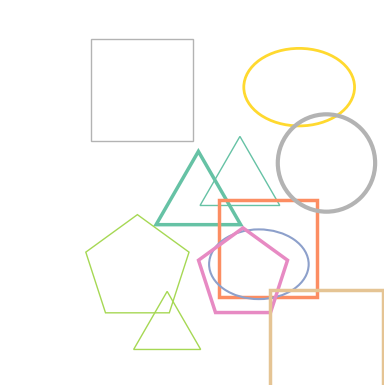[{"shape": "triangle", "thickness": 2.5, "radius": 0.63, "center": [0.515, 0.48]}, {"shape": "triangle", "thickness": 1, "radius": 0.6, "center": [0.623, 0.526]}, {"shape": "square", "thickness": 2.5, "radius": 0.63, "center": [0.697, 0.354]}, {"shape": "oval", "thickness": 1.5, "radius": 0.65, "center": [0.672, 0.314]}, {"shape": "pentagon", "thickness": 2.5, "radius": 0.61, "center": [0.631, 0.287]}, {"shape": "triangle", "thickness": 1, "radius": 0.5, "center": [0.434, 0.143]}, {"shape": "pentagon", "thickness": 1, "radius": 0.7, "center": [0.357, 0.302]}, {"shape": "oval", "thickness": 2, "radius": 0.72, "center": [0.777, 0.774]}, {"shape": "square", "thickness": 2.5, "radius": 0.73, "center": [0.847, 0.1]}, {"shape": "circle", "thickness": 3, "radius": 0.63, "center": [0.848, 0.577]}, {"shape": "square", "thickness": 1, "radius": 0.66, "center": [0.368, 0.767]}]